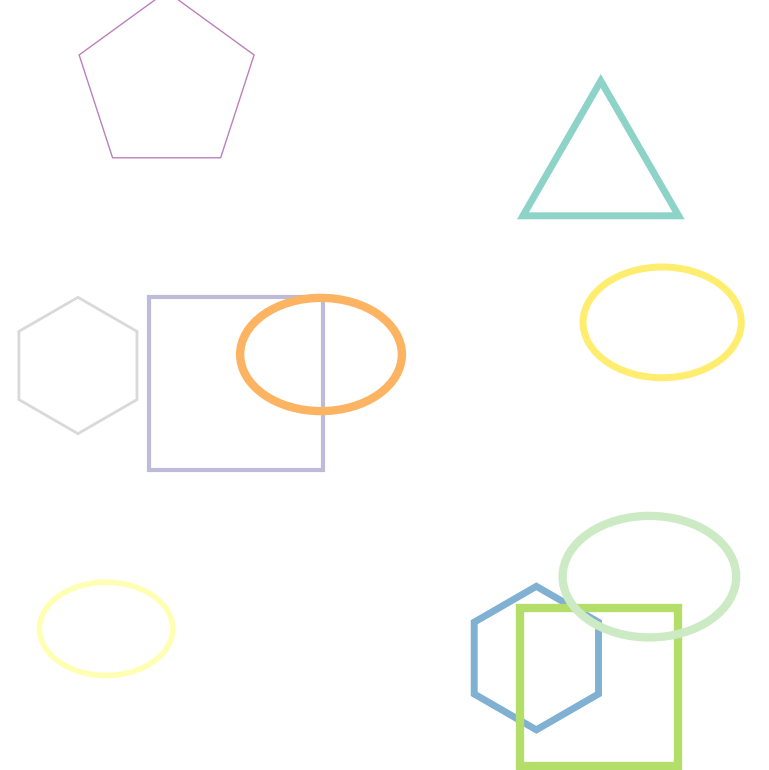[{"shape": "triangle", "thickness": 2.5, "radius": 0.58, "center": [0.78, 0.778]}, {"shape": "oval", "thickness": 2, "radius": 0.43, "center": [0.138, 0.183]}, {"shape": "square", "thickness": 1.5, "radius": 0.56, "center": [0.307, 0.502]}, {"shape": "hexagon", "thickness": 2.5, "radius": 0.47, "center": [0.697, 0.145]}, {"shape": "oval", "thickness": 3, "radius": 0.53, "center": [0.417, 0.54]}, {"shape": "square", "thickness": 3, "radius": 0.51, "center": [0.777, 0.108]}, {"shape": "hexagon", "thickness": 1, "radius": 0.44, "center": [0.101, 0.525]}, {"shape": "pentagon", "thickness": 0.5, "radius": 0.6, "center": [0.216, 0.892]}, {"shape": "oval", "thickness": 3, "radius": 0.56, "center": [0.843, 0.251]}, {"shape": "oval", "thickness": 2.5, "radius": 0.51, "center": [0.86, 0.581]}]